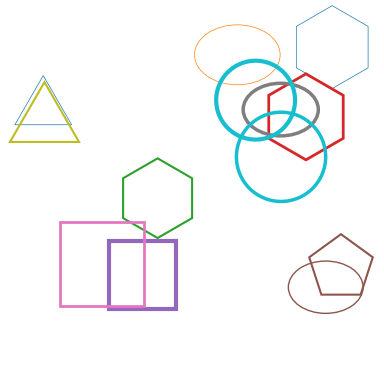[{"shape": "hexagon", "thickness": 0.5, "radius": 0.54, "center": [0.863, 0.878]}, {"shape": "triangle", "thickness": 0.5, "radius": 0.43, "center": [0.112, 0.719]}, {"shape": "oval", "thickness": 0.5, "radius": 0.56, "center": [0.616, 0.858]}, {"shape": "hexagon", "thickness": 1.5, "radius": 0.52, "center": [0.409, 0.485]}, {"shape": "hexagon", "thickness": 2, "radius": 0.56, "center": [0.795, 0.696]}, {"shape": "square", "thickness": 3, "radius": 0.44, "center": [0.369, 0.286]}, {"shape": "pentagon", "thickness": 1.5, "radius": 0.43, "center": [0.886, 0.305]}, {"shape": "oval", "thickness": 1, "radius": 0.49, "center": [0.846, 0.254]}, {"shape": "square", "thickness": 2, "radius": 0.55, "center": [0.266, 0.314]}, {"shape": "oval", "thickness": 2.5, "radius": 0.49, "center": [0.729, 0.715]}, {"shape": "triangle", "thickness": 1.5, "radius": 0.52, "center": [0.116, 0.683]}, {"shape": "circle", "thickness": 2.5, "radius": 0.58, "center": [0.73, 0.593]}, {"shape": "circle", "thickness": 3, "radius": 0.51, "center": [0.664, 0.74]}]